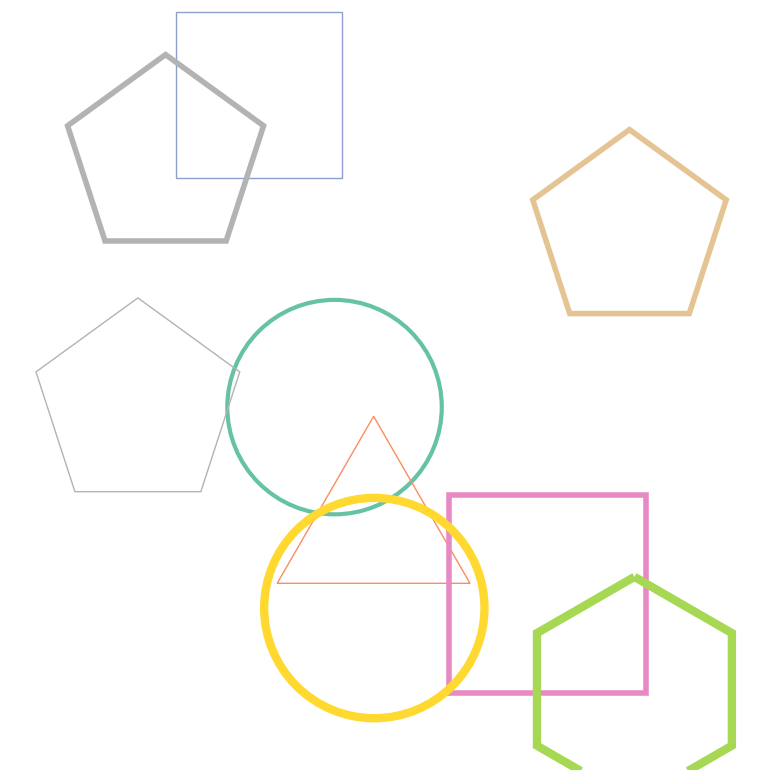[{"shape": "circle", "thickness": 1.5, "radius": 0.7, "center": [0.434, 0.471]}, {"shape": "triangle", "thickness": 0.5, "radius": 0.72, "center": [0.485, 0.315]}, {"shape": "square", "thickness": 0.5, "radius": 0.54, "center": [0.336, 0.876]}, {"shape": "square", "thickness": 2, "radius": 0.64, "center": [0.711, 0.228]}, {"shape": "hexagon", "thickness": 3, "radius": 0.73, "center": [0.824, 0.105]}, {"shape": "circle", "thickness": 3, "radius": 0.72, "center": [0.486, 0.21]}, {"shape": "pentagon", "thickness": 2, "radius": 0.66, "center": [0.818, 0.7]}, {"shape": "pentagon", "thickness": 0.5, "radius": 0.7, "center": [0.179, 0.474]}, {"shape": "pentagon", "thickness": 2, "radius": 0.67, "center": [0.215, 0.795]}]